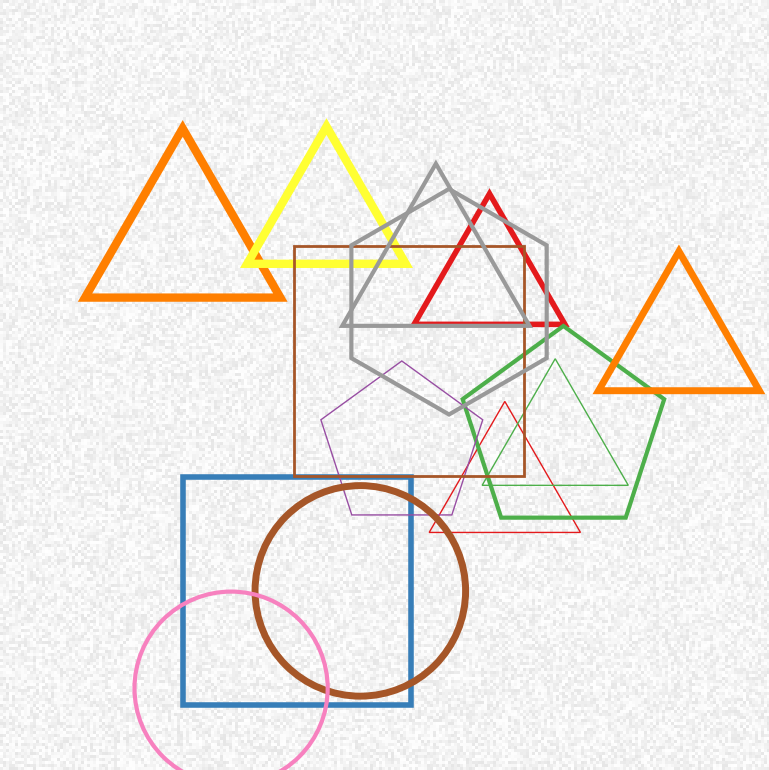[{"shape": "triangle", "thickness": 0.5, "radius": 0.57, "center": [0.656, 0.365]}, {"shape": "triangle", "thickness": 2, "radius": 0.57, "center": [0.636, 0.635]}, {"shape": "square", "thickness": 2, "radius": 0.74, "center": [0.386, 0.232]}, {"shape": "triangle", "thickness": 0.5, "radius": 0.55, "center": [0.721, 0.425]}, {"shape": "pentagon", "thickness": 1.5, "radius": 0.69, "center": [0.732, 0.439]}, {"shape": "pentagon", "thickness": 0.5, "radius": 0.55, "center": [0.522, 0.421]}, {"shape": "triangle", "thickness": 2.5, "radius": 0.6, "center": [0.882, 0.553]}, {"shape": "triangle", "thickness": 3, "radius": 0.73, "center": [0.237, 0.687]}, {"shape": "triangle", "thickness": 3, "radius": 0.59, "center": [0.424, 0.717]}, {"shape": "circle", "thickness": 2.5, "radius": 0.68, "center": [0.468, 0.233]}, {"shape": "square", "thickness": 1, "radius": 0.74, "center": [0.531, 0.531]}, {"shape": "circle", "thickness": 1.5, "radius": 0.63, "center": [0.3, 0.106]}, {"shape": "triangle", "thickness": 1.5, "radius": 0.7, "center": [0.566, 0.647]}, {"shape": "hexagon", "thickness": 1.5, "radius": 0.73, "center": [0.583, 0.608]}]